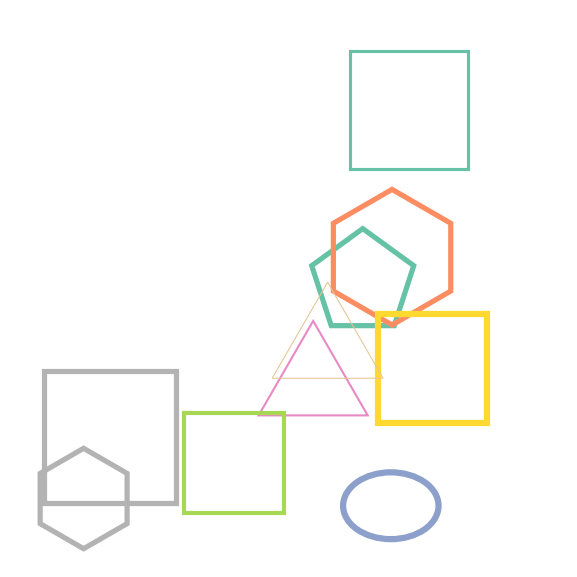[{"shape": "square", "thickness": 1.5, "radius": 0.51, "center": [0.709, 0.809]}, {"shape": "pentagon", "thickness": 2.5, "radius": 0.46, "center": [0.628, 0.51]}, {"shape": "hexagon", "thickness": 2.5, "radius": 0.59, "center": [0.679, 0.554]}, {"shape": "oval", "thickness": 3, "radius": 0.41, "center": [0.677, 0.123]}, {"shape": "triangle", "thickness": 1, "radius": 0.55, "center": [0.542, 0.334]}, {"shape": "square", "thickness": 2, "radius": 0.43, "center": [0.406, 0.198]}, {"shape": "square", "thickness": 3, "radius": 0.47, "center": [0.749, 0.361]}, {"shape": "triangle", "thickness": 0.5, "radius": 0.55, "center": [0.567, 0.4]}, {"shape": "square", "thickness": 2.5, "radius": 0.57, "center": [0.191, 0.243]}, {"shape": "hexagon", "thickness": 2.5, "radius": 0.43, "center": [0.145, 0.136]}]